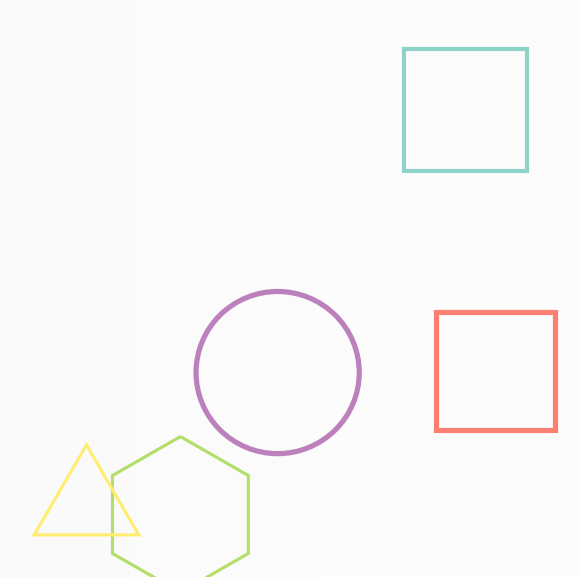[{"shape": "square", "thickness": 2, "radius": 0.53, "center": [0.801, 0.809]}, {"shape": "square", "thickness": 2.5, "radius": 0.51, "center": [0.853, 0.357]}, {"shape": "hexagon", "thickness": 1.5, "radius": 0.67, "center": [0.31, 0.108]}, {"shape": "circle", "thickness": 2.5, "radius": 0.7, "center": [0.478, 0.354]}, {"shape": "triangle", "thickness": 1.5, "radius": 0.52, "center": [0.149, 0.125]}]